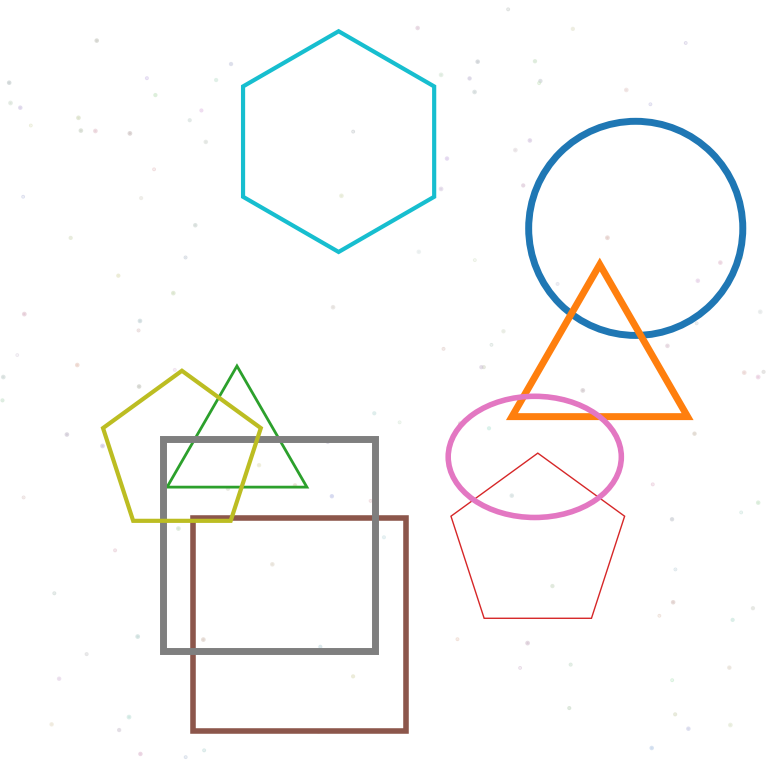[{"shape": "circle", "thickness": 2.5, "radius": 0.7, "center": [0.826, 0.703]}, {"shape": "triangle", "thickness": 2.5, "radius": 0.66, "center": [0.779, 0.525]}, {"shape": "triangle", "thickness": 1, "radius": 0.52, "center": [0.308, 0.42]}, {"shape": "pentagon", "thickness": 0.5, "radius": 0.59, "center": [0.698, 0.293]}, {"shape": "square", "thickness": 2, "radius": 0.69, "center": [0.389, 0.189]}, {"shape": "oval", "thickness": 2, "radius": 0.56, "center": [0.695, 0.407]}, {"shape": "square", "thickness": 2.5, "radius": 0.69, "center": [0.35, 0.292]}, {"shape": "pentagon", "thickness": 1.5, "radius": 0.54, "center": [0.236, 0.411]}, {"shape": "hexagon", "thickness": 1.5, "radius": 0.72, "center": [0.44, 0.816]}]